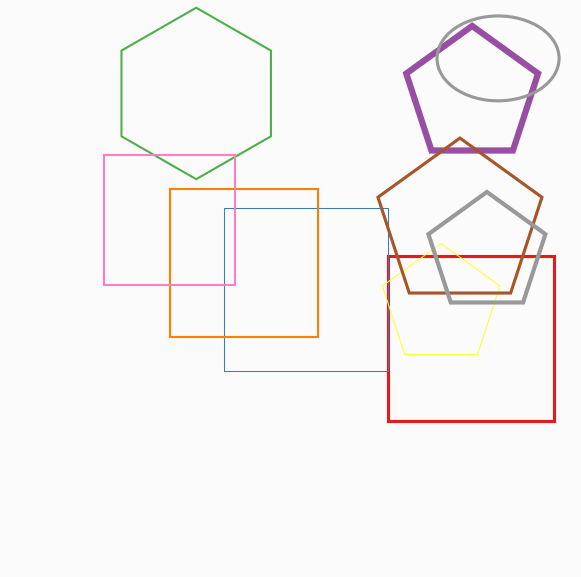[{"shape": "square", "thickness": 1.5, "radius": 0.71, "center": [0.81, 0.413]}, {"shape": "square", "thickness": 0.5, "radius": 0.7, "center": [0.527, 0.499]}, {"shape": "hexagon", "thickness": 1, "radius": 0.74, "center": [0.338, 0.837]}, {"shape": "pentagon", "thickness": 3, "radius": 0.6, "center": [0.812, 0.835]}, {"shape": "square", "thickness": 1, "radius": 0.64, "center": [0.42, 0.544]}, {"shape": "pentagon", "thickness": 0.5, "radius": 0.53, "center": [0.759, 0.471]}, {"shape": "pentagon", "thickness": 1.5, "radius": 0.74, "center": [0.791, 0.612]}, {"shape": "square", "thickness": 1, "radius": 0.56, "center": [0.291, 0.618]}, {"shape": "oval", "thickness": 1.5, "radius": 0.52, "center": [0.857, 0.898]}, {"shape": "pentagon", "thickness": 2, "radius": 0.53, "center": [0.838, 0.561]}]